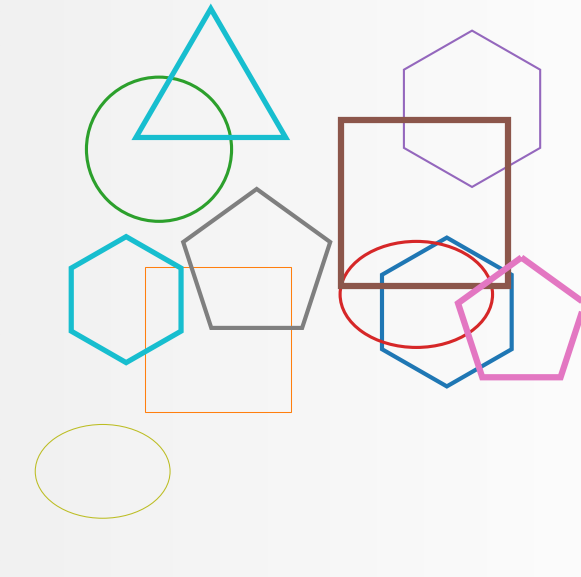[{"shape": "hexagon", "thickness": 2, "radius": 0.64, "center": [0.769, 0.459]}, {"shape": "square", "thickness": 0.5, "radius": 0.63, "center": [0.375, 0.412]}, {"shape": "circle", "thickness": 1.5, "radius": 0.62, "center": [0.274, 0.741]}, {"shape": "oval", "thickness": 1.5, "radius": 0.66, "center": [0.716, 0.489]}, {"shape": "hexagon", "thickness": 1, "radius": 0.68, "center": [0.812, 0.811]}, {"shape": "square", "thickness": 3, "radius": 0.72, "center": [0.73, 0.647]}, {"shape": "pentagon", "thickness": 3, "radius": 0.57, "center": [0.897, 0.439]}, {"shape": "pentagon", "thickness": 2, "radius": 0.66, "center": [0.442, 0.539]}, {"shape": "oval", "thickness": 0.5, "radius": 0.58, "center": [0.177, 0.183]}, {"shape": "triangle", "thickness": 2.5, "radius": 0.74, "center": [0.363, 0.835]}, {"shape": "hexagon", "thickness": 2.5, "radius": 0.55, "center": [0.217, 0.48]}]